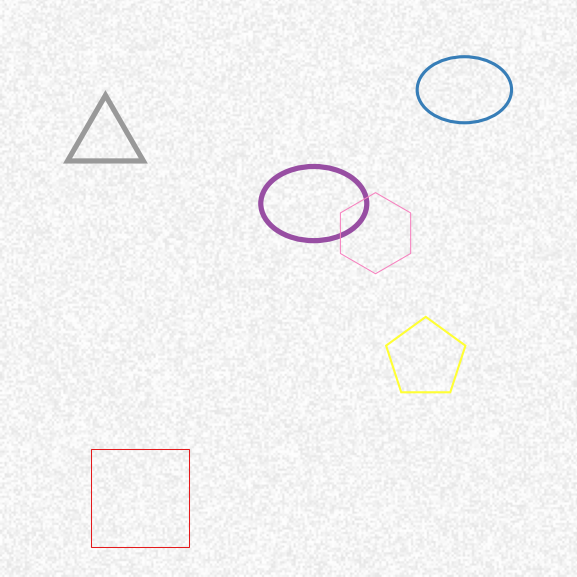[{"shape": "square", "thickness": 0.5, "radius": 0.42, "center": [0.242, 0.137]}, {"shape": "oval", "thickness": 1.5, "radius": 0.41, "center": [0.804, 0.844]}, {"shape": "oval", "thickness": 2.5, "radius": 0.46, "center": [0.543, 0.647]}, {"shape": "pentagon", "thickness": 1, "radius": 0.36, "center": [0.737, 0.378]}, {"shape": "hexagon", "thickness": 0.5, "radius": 0.35, "center": [0.65, 0.595]}, {"shape": "triangle", "thickness": 2.5, "radius": 0.38, "center": [0.183, 0.758]}]